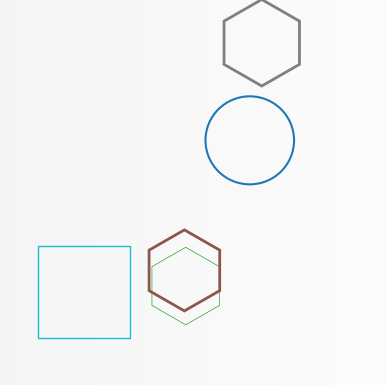[{"shape": "circle", "thickness": 1.5, "radius": 0.57, "center": [0.645, 0.635]}, {"shape": "hexagon", "thickness": 0.5, "radius": 0.5, "center": [0.479, 0.257]}, {"shape": "hexagon", "thickness": 2, "radius": 0.53, "center": [0.476, 0.298]}, {"shape": "hexagon", "thickness": 2, "radius": 0.56, "center": [0.676, 0.889]}, {"shape": "square", "thickness": 1, "radius": 0.6, "center": [0.216, 0.242]}]